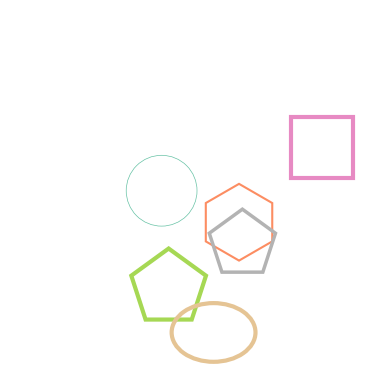[{"shape": "circle", "thickness": 0.5, "radius": 0.46, "center": [0.42, 0.505]}, {"shape": "hexagon", "thickness": 1.5, "radius": 0.5, "center": [0.621, 0.423]}, {"shape": "square", "thickness": 3, "radius": 0.4, "center": [0.836, 0.617]}, {"shape": "pentagon", "thickness": 3, "radius": 0.51, "center": [0.438, 0.252]}, {"shape": "oval", "thickness": 3, "radius": 0.54, "center": [0.555, 0.136]}, {"shape": "pentagon", "thickness": 2.5, "radius": 0.45, "center": [0.63, 0.366]}]